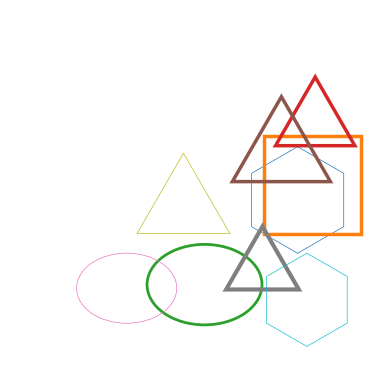[{"shape": "hexagon", "thickness": 0.5, "radius": 0.69, "center": [0.773, 0.481]}, {"shape": "square", "thickness": 2.5, "radius": 0.64, "center": [0.812, 0.519]}, {"shape": "oval", "thickness": 2, "radius": 0.75, "center": [0.531, 0.261]}, {"shape": "triangle", "thickness": 2.5, "radius": 0.59, "center": [0.819, 0.681]}, {"shape": "triangle", "thickness": 2.5, "radius": 0.73, "center": [0.731, 0.602]}, {"shape": "oval", "thickness": 0.5, "radius": 0.65, "center": [0.329, 0.251]}, {"shape": "triangle", "thickness": 3, "radius": 0.55, "center": [0.682, 0.303]}, {"shape": "triangle", "thickness": 0.5, "radius": 0.7, "center": [0.477, 0.463]}, {"shape": "hexagon", "thickness": 0.5, "radius": 0.61, "center": [0.797, 0.221]}]